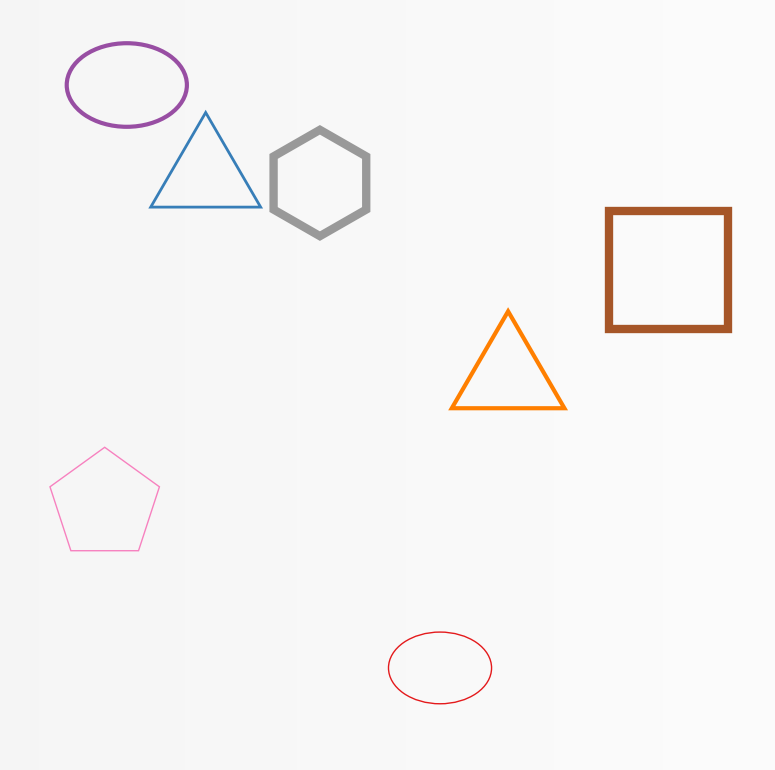[{"shape": "oval", "thickness": 0.5, "radius": 0.33, "center": [0.568, 0.133]}, {"shape": "triangle", "thickness": 1, "radius": 0.41, "center": [0.265, 0.772]}, {"shape": "oval", "thickness": 1.5, "radius": 0.39, "center": [0.164, 0.89]}, {"shape": "triangle", "thickness": 1.5, "radius": 0.42, "center": [0.656, 0.512]}, {"shape": "square", "thickness": 3, "radius": 0.38, "center": [0.863, 0.65]}, {"shape": "pentagon", "thickness": 0.5, "radius": 0.37, "center": [0.135, 0.345]}, {"shape": "hexagon", "thickness": 3, "radius": 0.35, "center": [0.413, 0.762]}]